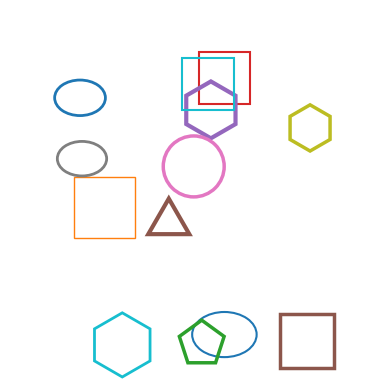[{"shape": "oval", "thickness": 1.5, "radius": 0.42, "center": [0.583, 0.131]}, {"shape": "oval", "thickness": 2, "radius": 0.33, "center": [0.208, 0.746]}, {"shape": "square", "thickness": 1, "radius": 0.4, "center": [0.272, 0.461]}, {"shape": "pentagon", "thickness": 2.5, "radius": 0.31, "center": [0.524, 0.107]}, {"shape": "square", "thickness": 1.5, "radius": 0.33, "center": [0.582, 0.797]}, {"shape": "hexagon", "thickness": 3, "radius": 0.37, "center": [0.548, 0.715]}, {"shape": "square", "thickness": 2.5, "radius": 0.35, "center": [0.798, 0.114]}, {"shape": "triangle", "thickness": 3, "radius": 0.31, "center": [0.438, 0.423]}, {"shape": "circle", "thickness": 2.5, "radius": 0.4, "center": [0.503, 0.568]}, {"shape": "oval", "thickness": 2, "radius": 0.32, "center": [0.213, 0.588]}, {"shape": "hexagon", "thickness": 2.5, "radius": 0.3, "center": [0.805, 0.668]}, {"shape": "square", "thickness": 1.5, "radius": 0.34, "center": [0.539, 0.781]}, {"shape": "hexagon", "thickness": 2, "radius": 0.42, "center": [0.318, 0.104]}]